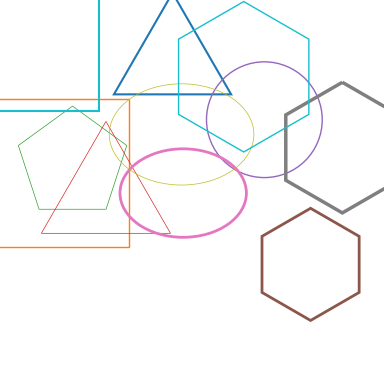[{"shape": "triangle", "thickness": 1.5, "radius": 0.88, "center": [0.448, 0.843]}, {"shape": "square", "thickness": 1, "radius": 0.96, "center": [0.143, 0.55]}, {"shape": "pentagon", "thickness": 0.5, "radius": 0.74, "center": [0.188, 0.576]}, {"shape": "triangle", "thickness": 0.5, "radius": 0.97, "center": [0.275, 0.491]}, {"shape": "circle", "thickness": 1, "radius": 0.75, "center": [0.687, 0.689]}, {"shape": "hexagon", "thickness": 2, "radius": 0.73, "center": [0.807, 0.313]}, {"shape": "oval", "thickness": 2, "radius": 0.82, "center": [0.476, 0.499]}, {"shape": "hexagon", "thickness": 2.5, "radius": 0.85, "center": [0.889, 0.617]}, {"shape": "oval", "thickness": 0.5, "radius": 0.94, "center": [0.472, 0.651]}, {"shape": "hexagon", "thickness": 1, "radius": 0.98, "center": [0.633, 0.801]}, {"shape": "square", "thickness": 1.5, "radius": 0.73, "center": [0.111, 0.859]}]